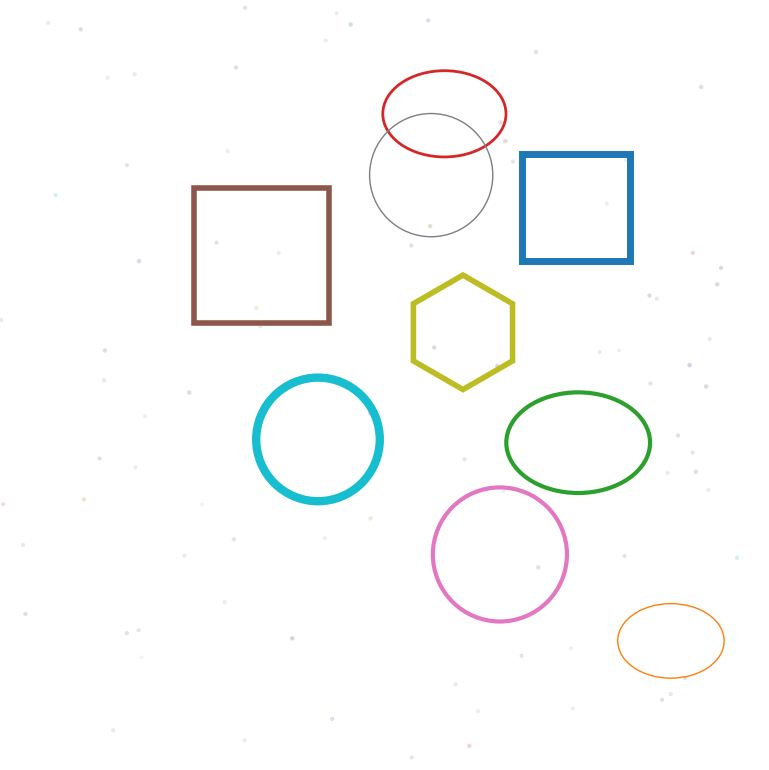[{"shape": "square", "thickness": 2.5, "radius": 0.35, "center": [0.748, 0.73]}, {"shape": "oval", "thickness": 0.5, "radius": 0.35, "center": [0.871, 0.168]}, {"shape": "oval", "thickness": 1.5, "radius": 0.47, "center": [0.751, 0.425]}, {"shape": "oval", "thickness": 1, "radius": 0.4, "center": [0.577, 0.852]}, {"shape": "square", "thickness": 2, "radius": 0.44, "center": [0.339, 0.668]}, {"shape": "circle", "thickness": 1.5, "radius": 0.44, "center": [0.649, 0.28]}, {"shape": "circle", "thickness": 0.5, "radius": 0.4, "center": [0.56, 0.773]}, {"shape": "hexagon", "thickness": 2, "radius": 0.37, "center": [0.601, 0.568]}, {"shape": "circle", "thickness": 3, "radius": 0.4, "center": [0.413, 0.429]}]